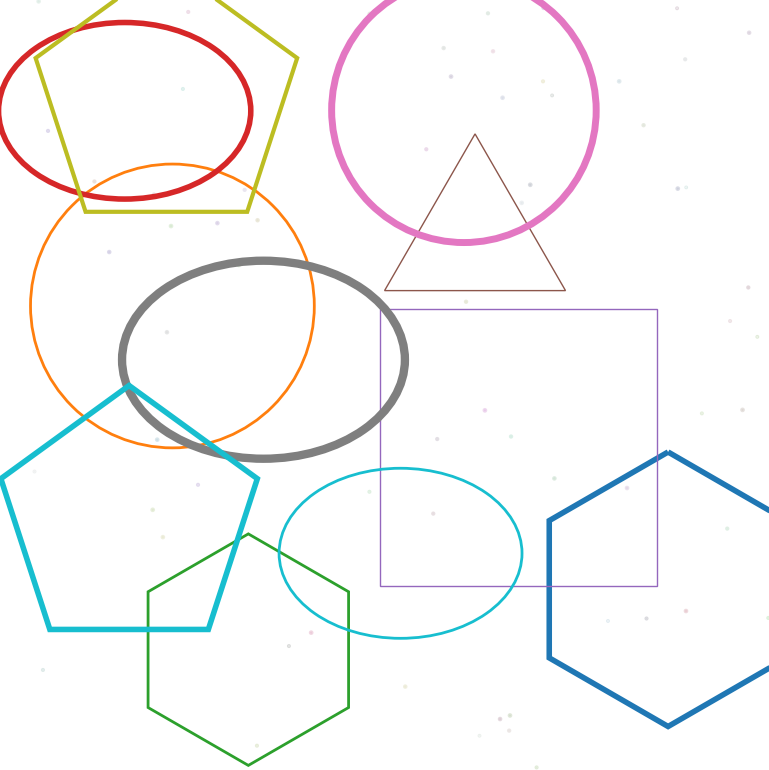[{"shape": "hexagon", "thickness": 2, "radius": 0.89, "center": [0.868, 0.235]}, {"shape": "circle", "thickness": 1, "radius": 0.92, "center": [0.224, 0.603]}, {"shape": "hexagon", "thickness": 1, "radius": 0.75, "center": [0.323, 0.156]}, {"shape": "oval", "thickness": 2, "radius": 0.82, "center": [0.162, 0.856]}, {"shape": "square", "thickness": 0.5, "radius": 0.9, "center": [0.673, 0.419]}, {"shape": "triangle", "thickness": 0.5, "radius": 0.68, "center": [0.617, 0.69]}, {"shape": "circle", "thickness": 2.5, "radius": 0.86, "center": [0.602, 0.857]}, {"shape": "oval", "thickness": 3, "radius": 0.92, "center": [0.342, 0.533]}, {"shape": "pentagon", "thickness": 1.5, "radius": 0.89, "center": [0.216, 0.869]}, {"shape": "pentagon", "thickness": 2, "radius": 0.88, "center": [0.168, 0.324]}, {"shape": "oval", "thickness": 1, "radius": 0.79, "center": [0.52, 0.281]}]